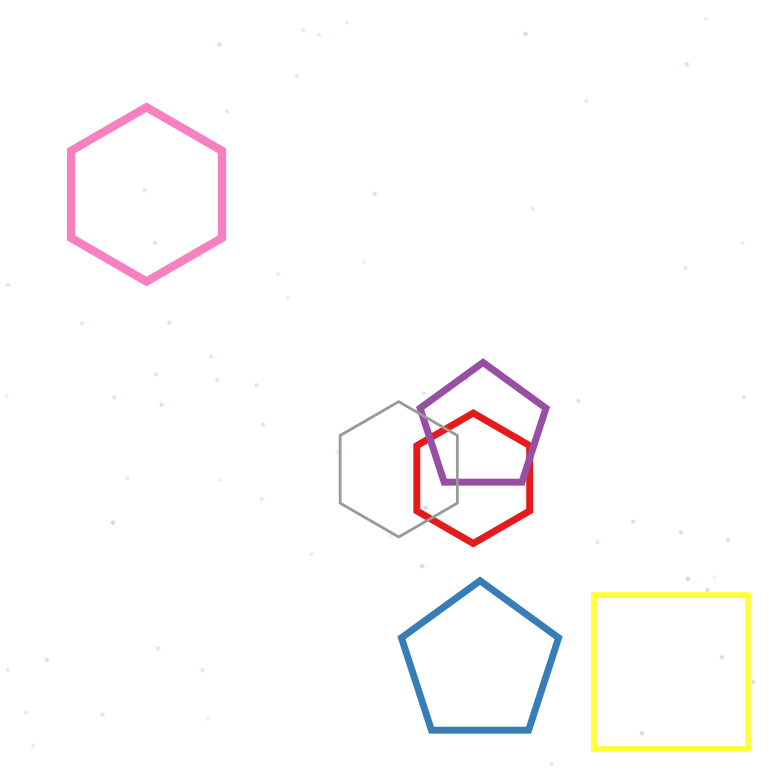[{"shape": "hexagon", "thickness": 2.5, "radius": 0.42, "center": [0.615, 0.379]}, {"shape": "pentagon", "thickness": 2.5, "radius": 0.54, "center": [0.623, 0.139]}, {"shape": "pentagon", "thickness": 2.5, "radius": 0.43, "center": [0.627, 0.443]}, {"shape": "square", "thickness": 2, "radius": 0.5, "center": [0.871, 0.128]}, {"shape": "hexagon", "thickness": 3, "radius": 0.57, "center": [0.19, 0.748]}, {"shape": "hexagon", "thickness": 1, "radius": 0.44, "center": [0.518, 0.39]}]